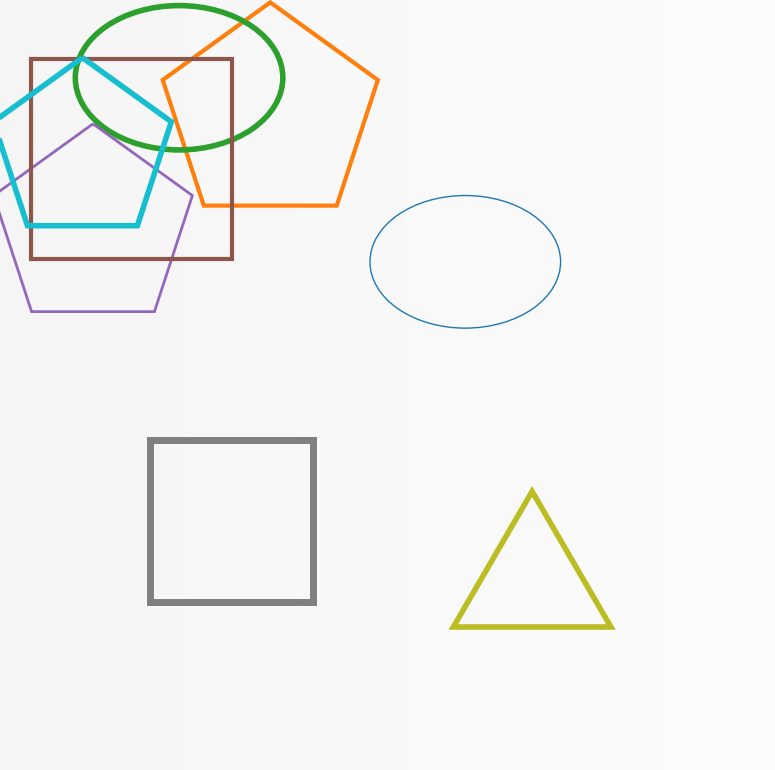[{"shape": "oval", "thickness": 0.5, "radius": 0.61, "center": [0.6, 0.66]}, {"shape": "pentagon", "thickness": 1.5, "radius": 0.73, "center": [0.349, 0.851]}, {"shape": "oval", "thickness": 2, "radius": 0.67, "center": [0.231, 0.899]}, {"shape": "pentagon", "thickness": 1, "radius": 0.67, "center": [0.12, 0.704]}, {"shape": "square", "thickness": 1.5, "radius": 0.65, "center": [0.17, 0.793]}, {"shape": "square", "thickness": 2.5, "radius": 0.53, "center": [0.298, 0.323]}, {"shape": "triangle", "thickness": 2, "radius": 0.59, "center": [0.687, 0.244]}, {"shape": "pentagon", "thickness": 2, "radius": 0.6, "center": [0.106, 0.805]}]